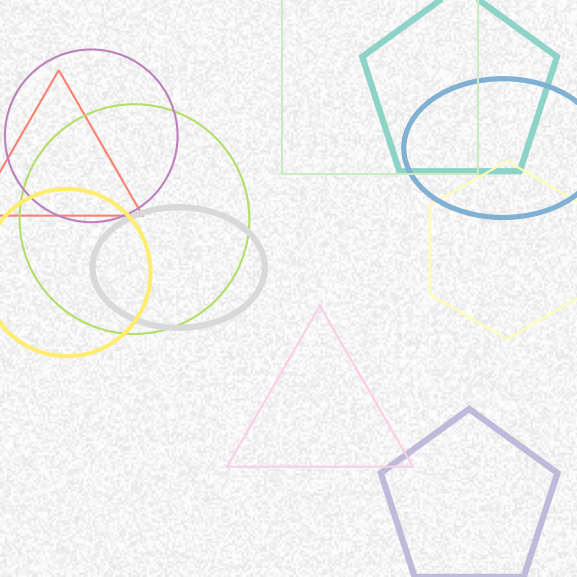[{"shape": "pentagon", "thickness": 3, "radius": 0.89, "center": [0.796, 0.846]}, {"shape": "hexagon", "thickness": 1, "radius": 0.77, "center": [0.878, 0.566]}, {"shape": "pentagon", "thickness": 3, "radius": 0.8, "center": [0.812, 0.13]}, {"shape": "triangle", "thickness": 1, "radius": 0.84, "center": [0.102, 0.71]}, {"shape": "oval", "thickness": 2.5, "radius": 0.86, "center": [0.871, 0.743]}, {"shape": "circle", "thickness": 1, "radius": 0.99, "center": [0.233, 0.62]}, {"shape": "triangle", "thickness": 1, "radius": 0.93, "center": [0.554, 0.284]}, {"shape": "oval", "thickness": 3, "radius": 0.75, "center": [0.309, 0.536]}, {"shape": "circle", "thickness": 1, "radius": 0.75, "center": [0.158, 0.764]}, {"shape": "square", "thickness": 1, "radius": 0.85, "center": [0.658, 0.868]}, {"shape": "circle", "thickness": 2, "radius": 0.72, "center": [0.116, 0.527]}]